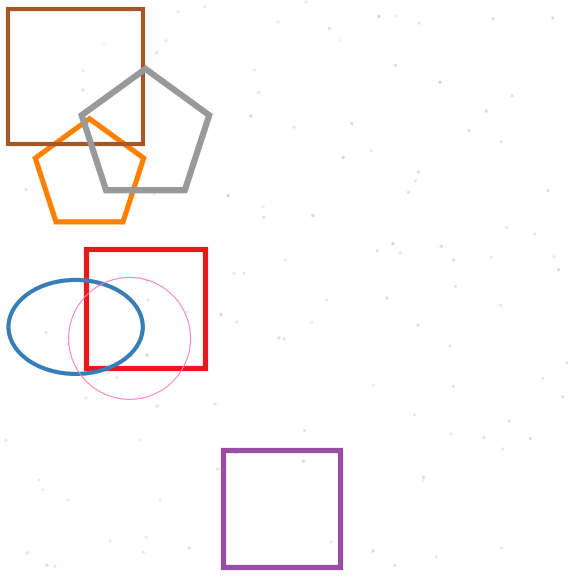[{"shape": "square", "thickness": 2.5, "radius": 0.51, "center": [0.252, 0.464]}, {"shape": "oval", "thickness": 2, "radius": 0.58, "center": [0.131, 0.433]}, {"shape": "square", "thickness": 2.5, "radius": 0.51, "center": [0.488, 0.119]}, {"shape": "pentagon", "thickness": 2.5, "radius": 0.49, "center": [0.155, 0.695]}, {"shape": "square", "thickness": 2, "radius": 0.58, "center": [0.131, 0.867]}, {"shape": "circle", "thickness": 0.5, "radius": 0.53, "center": [0.224, 0.413]}, {"shape": "pentagon", "thickness": 3, "radius": 0.58, "center": [0.252, 0.764]}]